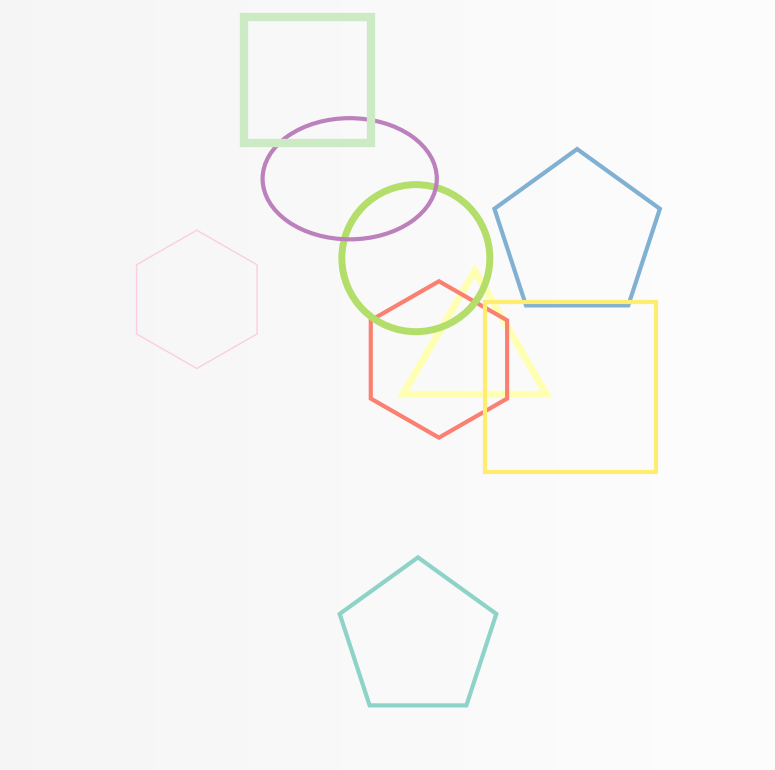[{"shape": "pentagon", "thickness": 1.5, "radius": 0.53, "center": [0.539, 0.17]}, {"shape": "triangle", "thickness": 2.5, "radius": 0.53, "center": [0.613, 0.541]}, {"shape": "hexagon", "thickness": 1.5, "radius": 0.51, "center": [0.566, 0.533]}, {"shape": "pentagon", "thickness": 1.5, "radius": 0.56, "center": [0.745, 0.694]}, {"shape": "circle", "thickness": 2.5, "radius": 0.48, "center": [0.537, 0.665]}, {"shape": "hexagon", "thickness": 0.5, "radius": 0.45, "center": [0.254, 0.611]}, {"shape": "oval", "thickness": 1.5, "radius": 0.56, "center": [0.451, 0.768]}, {"shape": "square", "thickness": 3, "radius": 0.41, "center": [0.396, 0.896]}, {"shape": "square", "thickness": 1.5, "radius": 0.55, "center": [0.736, 0.498]}]